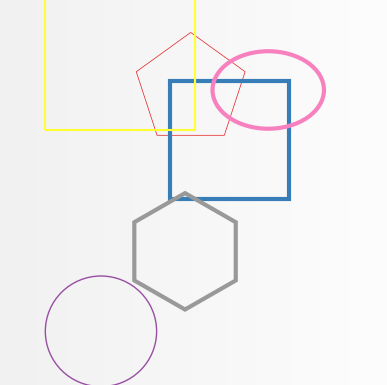[{"shape": "pentagon", "thickness": 0.5, "radius": 0.74, "center": [0.492, 0.768]}, {"shape": "square", "thickness": 3, "radius": 0.77, "center": [0.592, 0.636]}, {"shape": "circle", "thickness": 1, "radius": 0.72, "center": [0.261, 0.139]}, {"shape": "square", "thickness": 1.5, "radius": 0.97, "center": [0.309, 0.855]}, {"shape": "oval", "thickness": 3, "radius": 0.72, "center": [0.692, 0.766]}, {"shape": "hexagon", "thickness": 3, "radius": 0.76, "center": [0.478, 0.347]}]